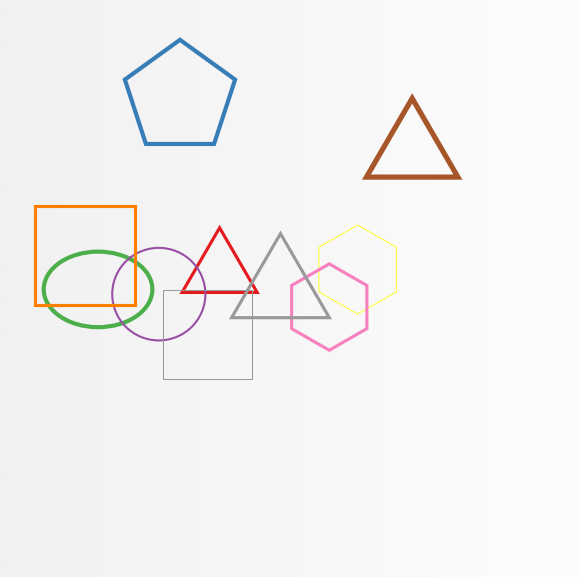[{"shape": "triangle", "thickness": 1.5, "radius": 0.37, "center": [0.378, 0.53]}, {"shape": "pentagon", "thickness": 2, "radius": 0.5, "center": [0.31, 0.83]}, {"shape": "oval", "thickness": 2, "radius": 0.47, "center": [0.169, 0.498]}, {"shape": "circle", "thickness": 1, "radius": 0.4, "center": [0.273, 0.49]}, {"shape": "square", "thickness": 1.5, "radius": 0.43, "center": [0.146, 0.557]}, {"shape": "hexagon", "thickness": 0.5, "radius": 0.39, "center": [0.615, 0.532]}, {"shape": "triangle", "thickness": 2.5, "radius": 0.45, "center": [0.709, 0.738]}, {"shape": "hexagon", "thickness": 1.5, "radius": 0.37, "center": [0.566, 0.467]}, {"shape": "square", "thickness": 0.5, "radius": 0.38, "center": [0.357, 0.42]}, {"shape": "triangle", "thickness": 1.5, "radius": 0.49, "center": [0.483, 0.498]}]